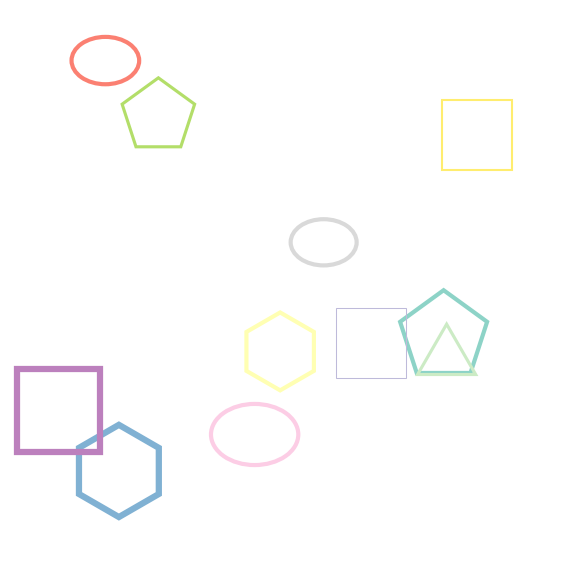[{"shape": "pentagon", "thickness": 2, "radius": 0.4, "center": [0.768, 0.417]}, {"shape": "hexagon", "thickness": 2, "radius": 0.34, "center": [0.485, 0.391]}, {"shape": "square", "thickness": 0.5, "radius": 0.3, "center": [0.642, 0.405]}, {"shape": "oval", "thickness": 2, "radius": 0.29, "center": [0.182, 0.894]}, {"shape": "hexagon", "thickness": 3, "radius": 0.4, "center": [0.206, 0.184]}, {"shape": "pentagon", "thickness": 1.5, "radius": 0.33, "center": [0.274, 0.798]}, {"shape": "oval", "thickness": 2, "radius": 0.38, "center": [0.441, 0.247]}, {"shape": "oval", "thickness": 2, "radius": 0.29, "center": [0.56, 0.58]}, {"shape": "square", "thickness": 3, "radius": 0.36, "center": [0.101, 0.289]}, {"shape": "triangle", "thickness": 1.5, "radius": 0.29, "center": [0.773, 0.38]}, {"shape": "square", "thickness": 1, "radius": 0.3, "center": [0.825, 0.765]}]